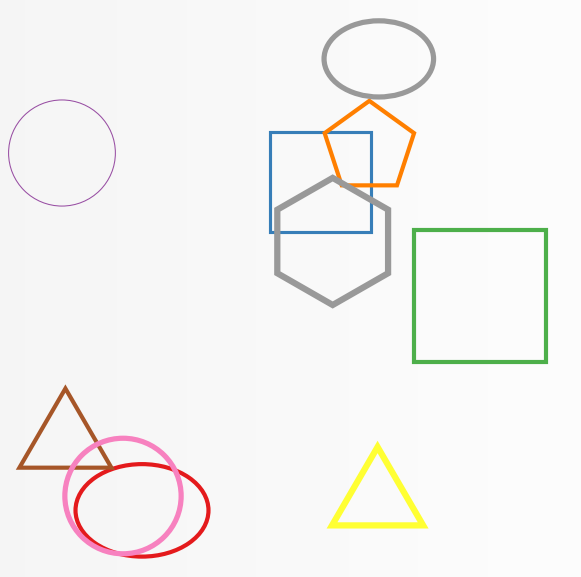[{"shape": "oval", "thickness": 2, "radius": 0.57, "center": [0.244, 0.115]}, {"shape": "square", "thickness": 1.5, "radius": 0.43, "center": [0.552, 0.684]}, {"shape": "square", "thickness": 2, "radius": 0.57, "center": [0.826, 0.486]}, {"shape": "circle", "thickness": 0.5, "radius": 0.46, "center": [0.107, 0.734]}, {"shape": "pentagon", "thickness": 2, "radius": 0.4, "center": [0.635, 0.744]}, {"shape": "triangle", "thickness": 3, "radius": 0.45, "center": [0.65, 0.135]}, {"shape": "triangle", "thickness": 2, "radius": 0.46, "center": [0.113, 0.235]}, {"shape": "circle", "thickness": 2.5, "radius": 0.5, "center": [0.212, 0.14]}, {"shape": "oval", "thickness": 2.5, "radius": 0.47, "center": [0.652, 0.897]}, {"shape": "hexagon", "thickness": 3, "radius": 0.55, "center": [0.572, 0.581]}]